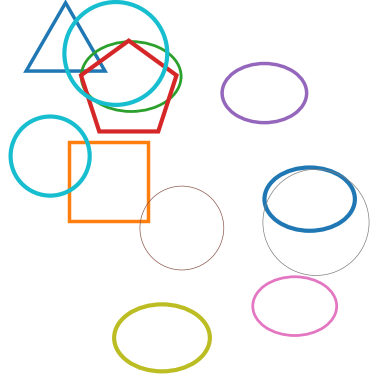[{"shape": "triangle", "thickness": 2.5, "radius": 0.59, "center": [0.17, 0.875]}, {"shape": "oval", "thickness": 3, "radius": 0.59, "center": [0.804, 0.483]}, {"shape": "square", "thickness": 2.5, "radius": 0.51, "center": [0.283, 0.528]}, {"shape": "oval", "thickness": 2, "radius": 0.65, "center": [0.341, 0.801]}, {"shape": "pentagon", "thickness": 3, "radius": 0.65, "center": [0.334, 0.764]}, {"shape": "oval", "thickness": 2.5, "radius": 0.55, "center": [0.687, 0.758]}, {"shape": "circle", "thickness": 0.5, "radius": 0.54, "center": [0.472, 0.408]}, {"shape": "oval", "thickness": 2, "radius": 0.54, "center": [0.765, 0.205]}, {"shape": "circle", "thickness": 0.5, "radius": 0.69, "center": [0.821, 0.422]}, {"shape": "oval", "thickness": 3, "radius": 0.62, "center": [0.421, 0.122]}, {"shape": "circle", "thickness": 3, "radius": 0.51, "center": [0.13, 0.595]}, {"shape": "circle", "thickness": 3, "radius": 0.67, "center": [0.301, 0.861]}]